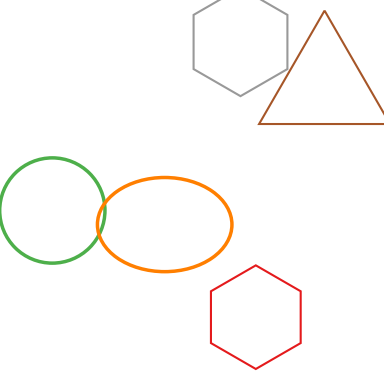[{"shape": "hexagon", "thickness": 1.5, "radius": 0.67, "center": [0.664, 0.176]}, {"shape": "circle", "thickness": 2.5, "radius": 0.68, "center": [0.136, 0.453]}, {"shape": "oval", "thickness": 2.5, "radius": 0.87, "center": [0.428, 0.417]}, {"shape": "triangle", "thickness": 1.5, "radius": 0.98, "center": [0.843, 0.776]}, {"shape": "hexagon", "thickness": 1.5, "radius": 0.7, "center": [0.625, 0.891]}]